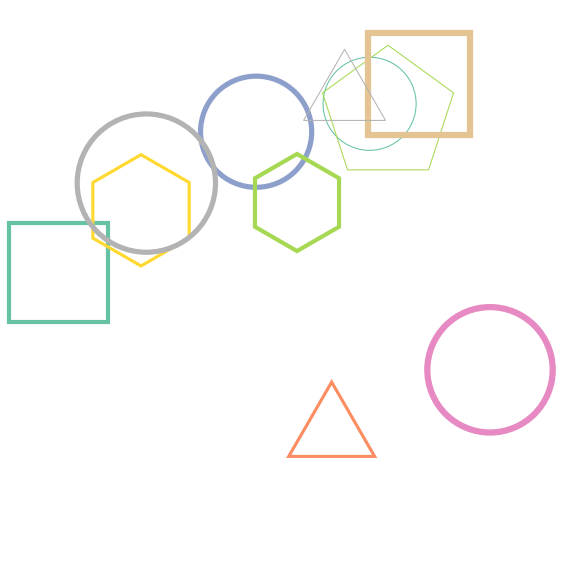[{"shape": "circle", "thickness": 0.5, "radius": 0.4, "center": [0.64, 0.819]}, {"shape": "square", "thickness": 2, "radius": 0.43, "center": [0.102, 0.527]}, {"shape": "triangle", "thickness": 1.5, "radius": 0.43, "center": [0.574, 0.252]}, {"shape": "circle", "thickness": 2.5, "radius": 0.48, "center": [0.443, 0.771]}, {"shape": "circle", "thickness": 3, "radius": 0.54, "center": [0.849, 0.359]}, {"shape": "pentagon", "thickness": 0.5, "radius": 0.6, "center": [0.672, 0.801]}, {"shape": "hexagon", "thickness": 2, "radius": 0.42, "center": [0.514, 0.648]}, {"shape": "hexagon", "thickness": 1.5, "radius": 0.48, "center": [0.244, 0.635]}, {"shape": "square", "thickness": 3, "radius": 0.44, "center": [0.726, 0.853]}, {"shape": "triangle", "thickness": 0.5, "radius": 0.41, "center": [0.597, 0.832]}, {"shape": "circle", "thickness": 2.5, "radius": 0.6, "center": [0.253, 0.682]}]